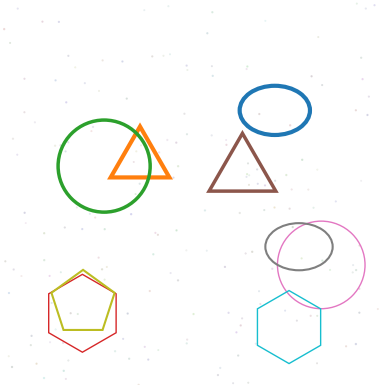[{"shape": "oval", "thickness": 3, "radius": 0.46, "center": [0.714, 0.713]}, {"shape": "triangle", "thickness": 3, "radius": 0.44, "center": [0.364, 0.583]}, {"shape": "circle", "thickness": 2.5, "radius": 0.6, "center": [0.27, 0.569]}, {"shape": "hexagon", "thickness": 1, "radius": 0.51, "center": [0.214, 0.186]}, {"shape": "triangle", "thickness": 2.5, "radius": 0.5, "center": [0.63, 0.554]}, {"shape": "circle", "thickness": 1, "radius": 0.57, "center": [0.834, 0.312]}, {"shape": "oval", "thickness": 1.5, "radius": 0.44, "center": [0.777, 0.359]}, {"shape": "pentagon", "thickness": 1.5, "radius": 0.43, "center": [0.216, 0.213]}, {"shape": "hexagon", "thickness": 1, "radius": 0.47, "center": [0.751, 0.15]}]